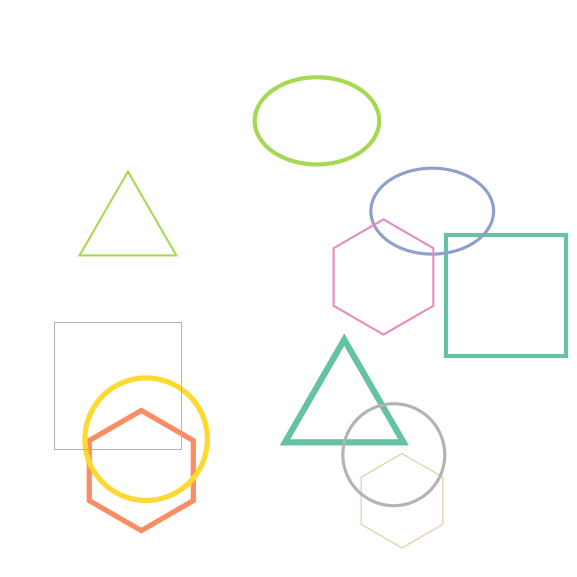[{"shape": "square", "thickness": 2, "radius": 0.52, "center": [0.876, 0.487]}, {"shape": "triangle", "thickness": 3, "radius": 0.59, "center": [0.596, 0.292]}, {"shape": "hexagon", "thickness": 2.5, "radius": 0.52, "center": [0.245, 0.184]}, {"shape": "oval", "thickness": 1.5, "radius": 0.53, "center": [0.748, 0.634]}, {"shape": "hexagon", "thickness": 1, "radius": 0.5, "center": [0.664, 0.519]}, {"shape": "oval", "thickness": 2, "radius": 0.54, "center": [0.549, 0.79]}, {"shape": "triangle", "thickness": 1, "radius": 0.48, "center": [0.222, 0.605]}, {"shape": "circle", "thickness": 2.5, "radius": 0.53, "center": [0.253, 0.239]}, {"shape": "hexagon", "thickness": 0.5, "radius": 0.41, "center": [0.696, 0.132]}, {"shape": "circle", "thickness": 1.5, "radius": 0.44, "center": [0.682, 0.212]}, {"shape": "square", "thickness": 0.5, "radius": 0.55, "center": [0.203, 0.331]}]